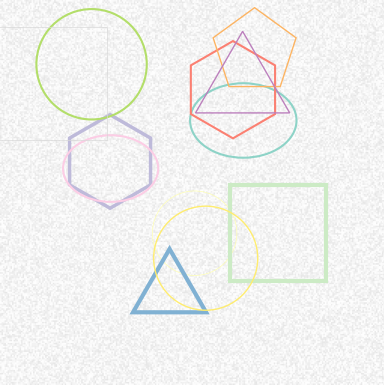[{"shape": "oval", "thickness": 1.5, "radius": 0.69, "center": [0.632, 0.687]}, {"shape": "circle", "thickness": 0.5, "radius": 0.55, "center": [0.505, 0.394]}, {"shape": "hexagon", "thickness": 2.5, "radius": 0.61, "center": [0.286, 0.581]}, {"shape": "hexagon", "thickness": 1.5, "radius": 0.63, "center": [0.605, 0.767]}, {"shape": "triangle", "thickness": 3, "radius": 0.55, "center": [0.44, 0.244]}, {"shape": "pentagon", "thickness": 1, "radius": 0.57, "center": [0.661, 0.867]}, {"shape": "circle", "thickness": 1.5, "radius": 0.72, "center": [0.238, 0.833]}, {"shape": "oval", "thickness": 1.5, "radius": 0.62, "center": [0.287, 0.562]}, {"shape": "square", "thickness": 0.5, "radius": 0.74, "center": [0.131, 0.783]}, {"shape": "triangle", "thickness": 1, "radius": 0.71, "center": [0.63, 0.777]}, {"shape": "square", "thickness": 3, "radius": 0.62, "center": [0.722, 0.396]}, {"shape": "circle", "thickness": 1, "radius": 0.68, "center": [0.534, 0.329]}]